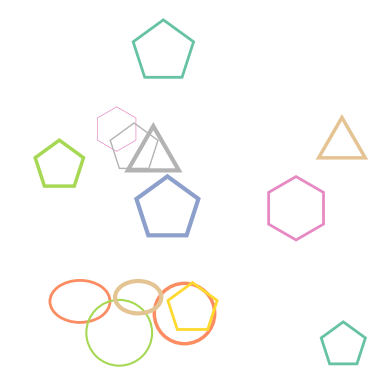[{"shape": "pentagon", "thickness": 2, "radius": 0.41, "center": [0.424, 0.866]}, {"shape": "pentagon", "thickness": 2, "radius": 0.3, "center": [0.892, 0.104]}, {"shape": "oval", "thickness": 2, "radius": 0.39, "center": [0.208, 0.217]}, {"shape": "circle", "thickness": 2.5, "radius": 0.39, "center": [0.479, 0.186]}, {"shape": "pentagon", "thickness": 3, "radius": 0.42, "center": [0.435, 0.457]}, {"shape": "hexagon", "thickness": 2, "radius": 0.41, "center": [0.769, 0.459]}, {"shape": "hexagon", "thickness": 0.5, "radius": 0.29, "center": [0.303, 0.665]}, {"shape": "pentagon", "thickness": 2.5, "radius": 0.33, "center": [0.154, 0.57]}, {"shape": "circle", "thickness": 1.5, "radius": 0.43, "center": [0.31, 0.136]}, {"shape": "pentagon", "thickness": 2, "radius": 0.34, "center": [0.5, 0.199]}, {"shape": "oval", "thickness": 3, "radius": 0.3, "center": [0.359, 0.228]}, {"shape": "triangle", "thickness": 2.5, "radius": 0.35, "center": [0.888, 0.625]}, {"shape": "pentagon", "thickness": 1, "radius": 0.33, "center": [0.348, 0.615]}, {"shape": "triangle", "thickness": 3, "radius": 0.38, "center": [0.398, 0.596]}]